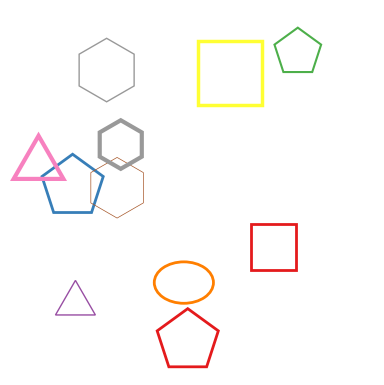[{"shape": "square", "thickness": 2, "radius": 0.3, "center": [0.71, 0.359]}, {"shape": "pentagon", "thickness": 2, "radius": 0.42, "center": [0.488, 0.115]}, {"shape": "pentagon", "thickness": 2, "radius": 0.42, "center": [0.189, 0.516]}, {"shape": "pentagon", "thickness": 1.5, "radius": 0.32, "center": [0.774, 0.864]}, {"shape": "triangle", "thickness": 1, "radius": 0.3, "center": [0.196, 0.212]}, {"shape": "oval", "thickness": 2, "radius": 0.38, "center": [0.478, 0.266]}, {"shape": "square", "thickness": 2.5, "radius": 0.41, "center": [0.598, 0.81]}, {"shape": "hexagon", "thickness": 0.5, "radius": 0.39, "center": [0.304, 0.512]}, {"shape": "triangle", "thickness": 3, "radius": 0.37, "center": [0.1, 0.573]}, {"shape": "hexagon", "thickness": 1, "radius": 0.41, "center": [0.277, 0.818]}, {"shape": "hexagon", "thickness": 3, "radius": 0.32, "center": [0.314, 0.625]}]